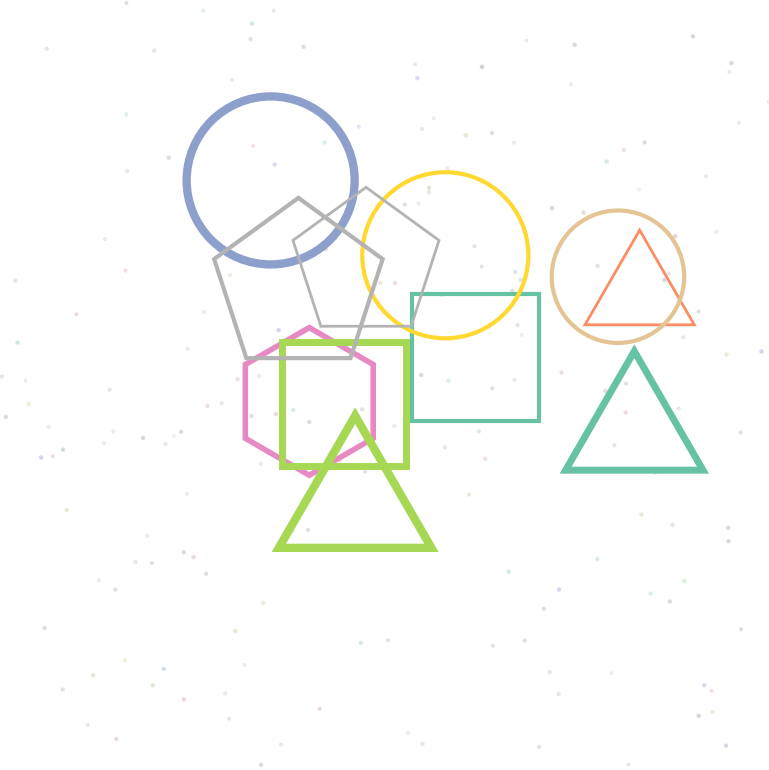[{"shape": "triangle", "thickness": 2.5, "radius": 0.51, "center": [0.824, 0.441]}, {"shape": "square", "thickness": 1.5, "radius": 0.41, "center": [0.617, 0.536]}, {"shape": "triangle", "thickness": 1, "radius": 0.41, "center": [0.831, 0.619]}, {"shape": "circle", "thickness": 3, "radius": 0.55, "center": [0.352, 0.766]}, {"shape": "hexagon", "thickness": 2, "radius": 0.48, "center": [0.402, 0.479]}, {"shape": "square", "thickness": 2.5, "radius": 0.4, "center": [0.447, 0.476]}, {"shape": "triangle", "thickness": 3, "radius": 0.57, "center": [0.461, 0.346]}, {"shape": "circle", "thickness": 1.5, "radius": 0.54, "center": [0.578, 0.668]}, {"shape": "circle", "thickness": 1.5, "radius": 0.43, "center": [0.803, 0.641]}, {"shape": "pentagon", "thickness": 1.5, "radius": 0.58, "center": [0.388, 0.628]}, {"shape": "pentagon", "thickness": 1, "radius": 0.5, "center": [0.475, 0.657]}]